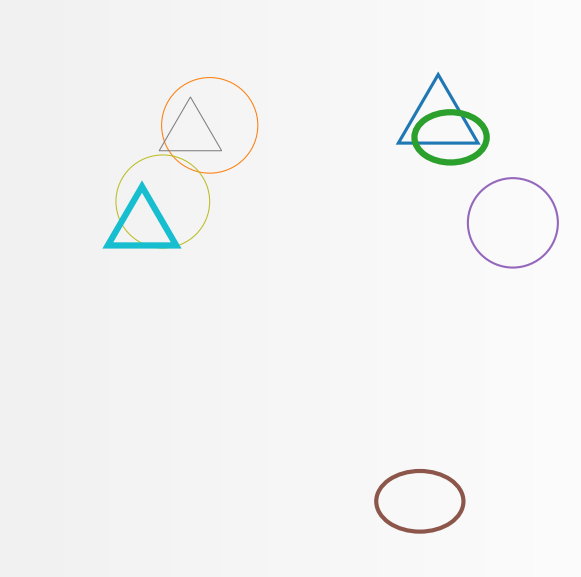[{"shape": "triangle", "thickness": 1.5, "radius": 0.4, "center": [0.754, 0.791]}, {"shape": "circle", "thickness": 0.5, "radius": 0.41, "center": [0.361, 0.782]}, {"shape": "oval", "thickness": 3, "radius": 0.31, "center": [0.775, 0.761]}, {"shape": "circle", "thickness": 1, "radius": 0.39, "center": [0.882, 0.613]}, {"shape": "oval", "thickness": 2, "radius": 0.38, "center": [0.722, 0.131]}, {"shape": "triangle", "thickness": 0.5, "radius": 0.31, "center": [0.328, 0.769]}, {"shape": "circle", "thickness": 0.5, "radius": 0.4, "center": [0.28, 0.65]}, {"shape": "triangle", "thickness": 3, "radius": 0.34, "center": [0.244, 0.608]}]